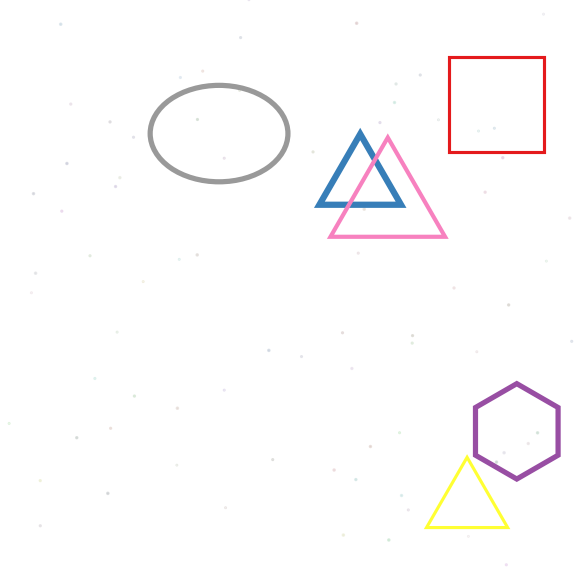[{"shape": "square", "thickness": 1.5, "radius": 0.41, "center": [0.86, 0.819]}, {"shape": "triangle", "thickness": 3, "radius": 0.41, "center": [0.624, 0.685]}, {"shape": "hexagon", "thickness": 2.5, "radius": 0.41, "center": [0.895, 0.252]}, {"shape": "triangle", "thickness": 1.5, "radius": 0.41, "center": [0.809, 0.126]}, {"shape": "triangle", "thickness": 2, "radius": 0.57, "center": [0.671, 0.646]}, {"shape": "oval", "thickness": 2.5, "radius": 0.6, "center": [0.379, 0.768]}]